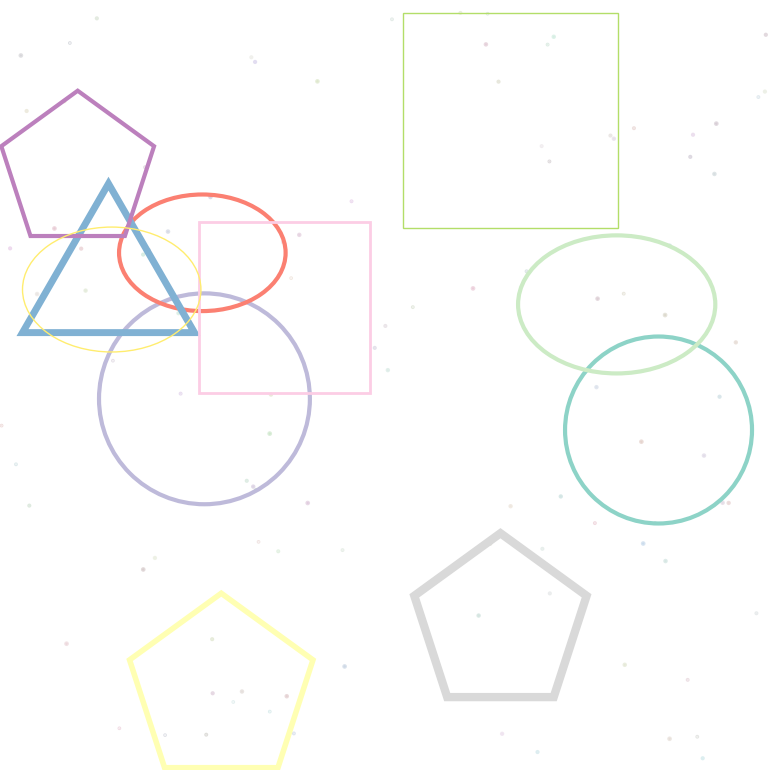[{"shape": "circle", "thickness": 1.5, "radius": 0.61, "center": [0.855, 0.442]}, {"shape": "pentagon", "thickness": 2, "radius": 0.63, "center": [0.287, 0.104]}, {"shape": "circle", "thickness": 1.5, "radius": 0.68, "center": [0.266, 0.482]}, {"shape": "oval", "thickness": 1.5, "radius": 0.54, "center": [0.263, 0.672]}, {"shape": "triangle", "thickness": 2.5, "radius": 0.64, "center": [0.141, 0.633]}, {"shape": "square", "thickness": 0.5, "radius": 0.7, "center": [0.663, 0.843]}, {"shape": "square", "thickness": 1, "radius": 0.55, "center": [0.37, 0.601]}, {"shape": "pentagon", "thickness": 3, "radius": 0.59, "center": [0.65, 0.19]}, {"shape": "pentagon", "thickness": 1.5, "radius": 0.52, "center": [0.101, 0.778]}, {"shape": "oval", "thickness": 1.5, "radius": 0.64, "center": [0.801, 0.605]}, {"shape": "oval", "thickness": 0.5, "radius": 0.58, "center": [0.145, 0.624]}]